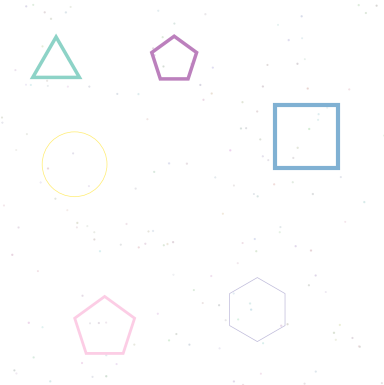[{"shape": "triangle", "thickness": 2.5, "radius": 0.35, "center": [0.146, 0.834]}, {"shape": "hexagon", "thickness": 0.5, "radius": 0.42, "center": [0.668, 0.196]}, {"shape": "square", "thickness": 3, "radius": 0.41, "center": [0.796, 0.644]}, {"shape": "pentagon", "thickness": 2, "radius": 0.41, "center": [0.272, 0.148]}, {"shape": "pentagon", "thickness": 2.5, "radius": 0.31, "center": [0.452, 0.845]}, {"shape": "circle", "thickness": 0.5, "radius": 0.42, "center": [0.194, 0.573]}]